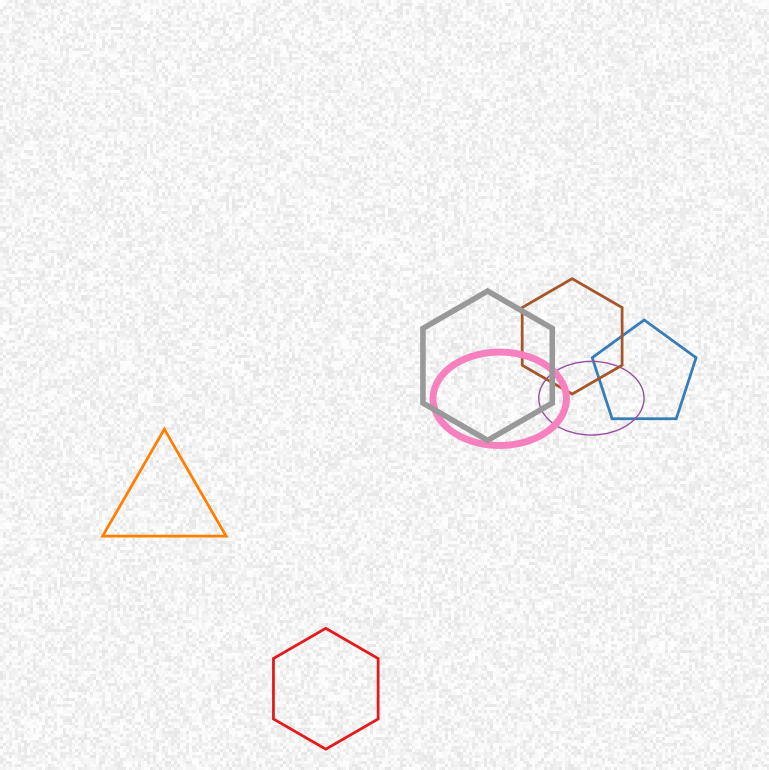[{"shape": "hexagon", "thickness": 1, "radius": 0.39, "center": [0.423, 0.106]}, {"shape": "pentagon", "thickness": 1, "radius": 0.35, "center": [0.837, 0.514]}, {"shape": "oval", "thickness": 0.5, "radius": 0.34, "center": [0.768, 0.483]}, {"shape": "triangle", "thickness": 1, "radius": 0.46, "center": [0.213, 0.35]}, {"shape": "hexagon", "thickness": 1, "radius": 0.37, "center": [0.743, 0.563]}, {"shape": "oval", "thickness": 2.5, "radius": 0.43, "center": [0.649, 0.482]}, {"shape": "hexagon", "thickness": 2, "radius": 0.48, "center": [0.633, 0.525]}]